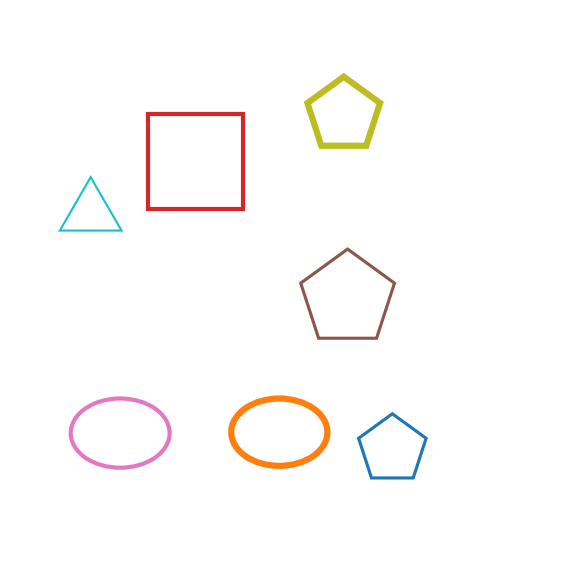[{"shape": "pentagon", "thickness": 1.5, "radius": 0.31, "center": [0.679, 0.221]}, {"shape": "oval", "thickness": 3, "radius": 0.42, "center": [0.484, 0.251]}, {"shape": "square", "thickness": 2, "radius": 0.41, "center": [0.338, 0.719]}, {"shape": "pentagon", "thickness": 1.5, "radius": 0.43, "center": [0.602, 0.482]}, {"shape": "oval", "thickness": 2, "radius": 0.43, "center": [0.208, 0.249]}, {"shape": "pentagon", "thickness": 3, "radius": 0.33, "center": [0.595, 0.8]}, {"shape": "triangle", "thickness": 1, "radius": 0.31, "center": [0.157, 0.631]}]